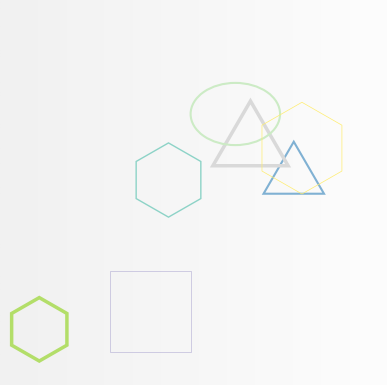[{"shape": "hexagon", "thickness": 1, "radius": 0.48, "center": [0.435, 0.532]}, {"shape": "square", "thickness": 0.5, "radius": 0.53, "center": [0.389, 0.19]}, {"shape": "triangle", "thickness": 1.5, "radius": 0.45, "center": [0.758, 0.542]}, {"shape": "hexagon", "thickness": 2.5, "radius": 0.41, "center": [0.101, 0.145]}, {"shape": "triangle", "thickness": 2.5, "radius": 0.56, "center": [0.646, 0.626]}, {"shape": "oval", "thickness": 1.5, "radius": 0.58, "center": [0.607, 0.704]}, {"shape": "hexagon", "thickness": 0.5, "radius": 0.6, "center": [0.779, 0.615]}]